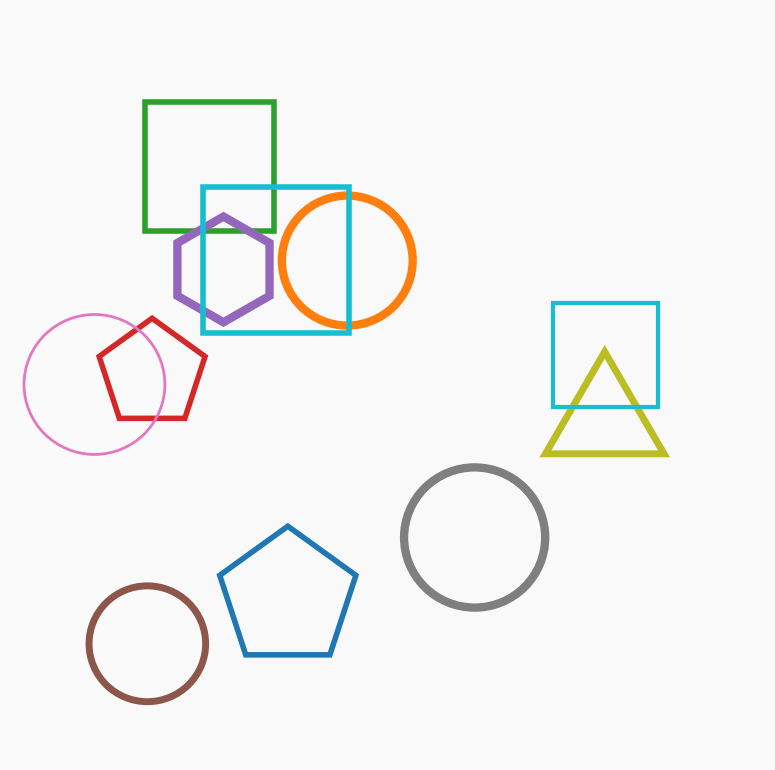[{"shape": "pentagon", "thickness": 2, "radius": 0.46, "center": [0.371, 0.224]}, {"shape": "circle", "thickness": 3, "radius": 0.42, "center": [0.448, 0.662]}, {"shape": "square", "thickness": 2, "radius": 0.42, "center": [0.27, 0.784]}, {"shape": "pentagon", "thickness": 2, "radius": 0.36, "center": [0.196, 0.515]}, {"shape": "hexagon", "thickness": 3, "radius": 0.34, "center": [0.288, 0.65]}, {"shape": "circle", "thickness": 2.5, "radius": 0.38, "center": [0.19, 0.164]}, {"shape": "circle", "thickness": 1, "radius": 0.45, "center": [0.122, 0.501]}, {"shape": "circle", "thickness": 3, "radius": 0.46, "center": [0.612, 0.302]}, {"shape": "triangle", "thickness": 2.5, "radius": 0.44, "center": [0.78, 0.455]}, {"shape": "square", "thickness": 2, "radius": 0.47, "center": [0.356, 0.663]}, {"shape": "square", "thickness": 1.5, "radius": 0.34, "center": [0.781, 0.539]}]